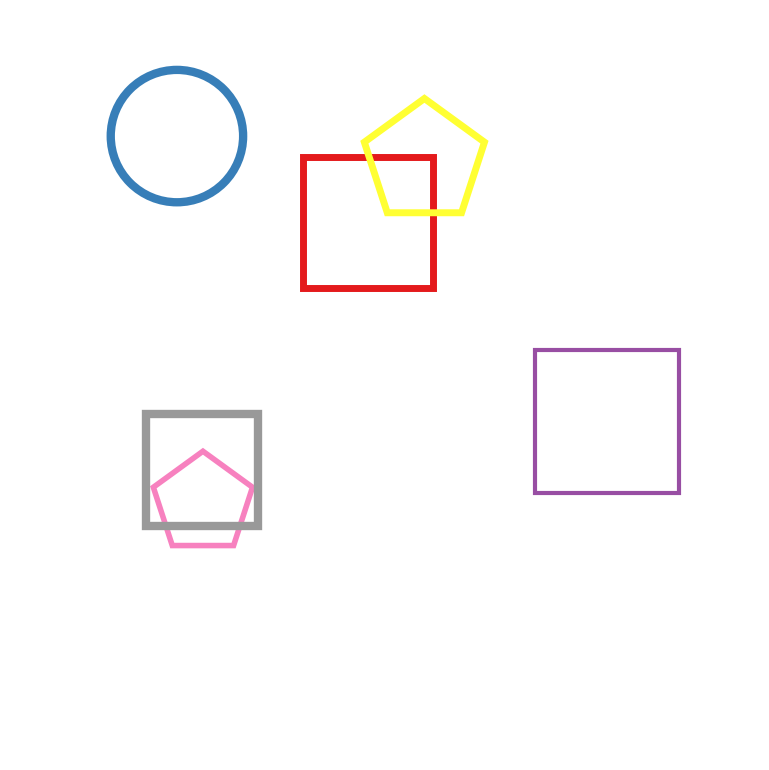[{"shape": "square", "thickness": 2.5, "radius": 0.42, "center": [0.478, 0.711]}, {"shape": "circle", "thickness": 3, "radius": 0.43, "center": [0.23, 0.823]}, {"shape": "square", "thickness": 1.5, "radius": 0.46, "center": [0.788, 0.452]}, {"shape": "pentagon", "thickness": 2.5, "radius": 0.41, "center": [0.551, 0.79]}, {"shape": "pentagon", "thickness": 2, "radius": 0.34, "center": [0.264, 0.346]}, {"shape": "square", "thickness": 3, "radius": 0.37, "center": [0.262, 0.389]}]